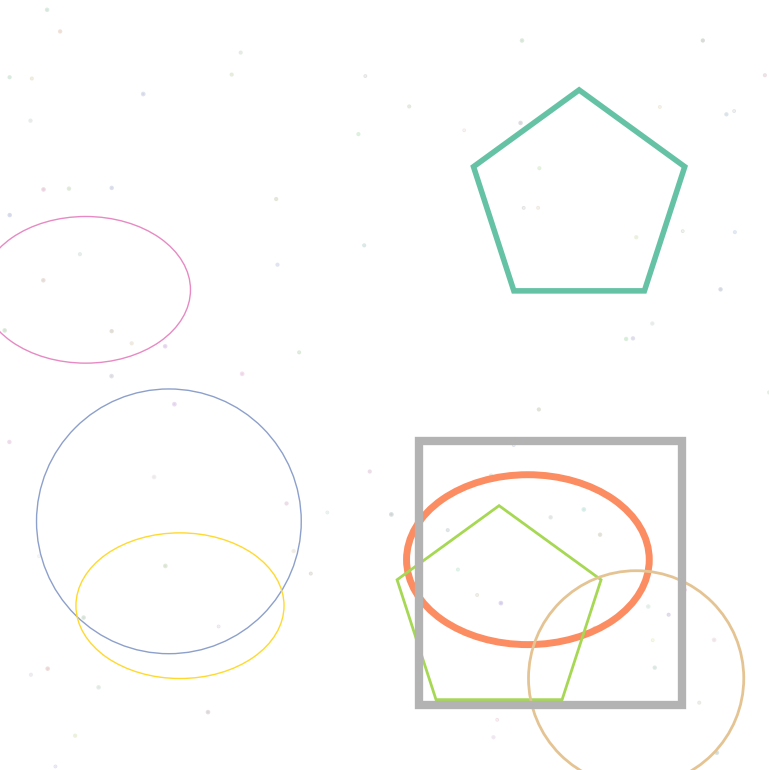[{"shape": "pentagon", "thickness": 2, "radius": 0.72, "center": [0.752, 0.739]}, {"shape": "oval", "thickness": 2.5, "radius": 0.79, "center": [0.686, 0.273]}, {"shape": "circle", "thickness": 0.5, "radius": 0.86, "center": [0.219, 0.323]}, {"shape": "oval", "thickness": 0.5, "radius": 0.68, "center": [0.111, 0.624]}, {"shape": "pentagon", "thickness": 1, "radius": 0.7, "center": [0.648, 0.204]}, {"shape": "oval", "thickness": 0.5, "radius": 0.68, "center": [0.234, 0.213]}, {"shape": "circle", "thickness": 1, "radius": 0.7, "center": [0.826, 0.119]}, {"shape": "square", "thickness": 3, "radius": 0.85, "center": [0.715, 0.256]}]